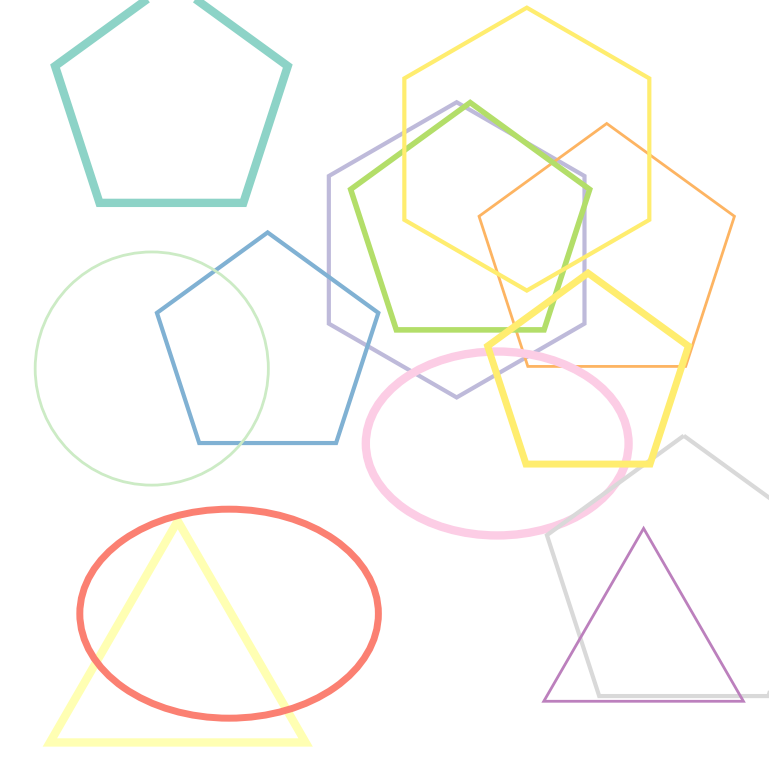[{"shape": "pentagon", "thickness": 3, "radius": 0.79, "center": [0.223, 0.865]}, {"shape": "triangle", "thickness": 3, "radius": 0.96, "center": [0.231, 0.132]}, {"shape": "hexagon", "thickness": 1.5, "radius": 0.96, "center": [0.593, 0.676]}, {"shape": "oval", "thickness": 2.5, "radius": 0.97, "center": [0.298, 0.203]}, {"shape": "pentagon", "thickness": 1.5, "radius": 0.76, "center": [0.348, 0.547]}, {"shape": "pentagon", "thickness": 1, "radius": 0.87, "center": [0.788, 0.665]}, {"shape": "pentagon", "thickness": 2, "radius": 0.82, "center": [0.611, 0.704]}, {"shape": "oval", "thickness": 3, "radius": 0.85, "center": [0.646, 0.424]}, {"shape": "pentagon", "thickness": 1.5, "radius": 0.93, "center": [0.888, 0.247]}, {"shape": "triangle", "thickness": 1, "radius": 0.75, "center": [0.836, 0.164]}, {"shape": "circle", "thickness": 1, "radius": 0.76, "center": [0.197, 0.521]}, {"shape": "pentagon", "thickness": 2.5, "radius": 0.69, "center": [0.764, 0.508]}, {"shape": "hexagon", "thickness": 1.5, "radius": 0.92, "center": [0.684, 0.806]}]